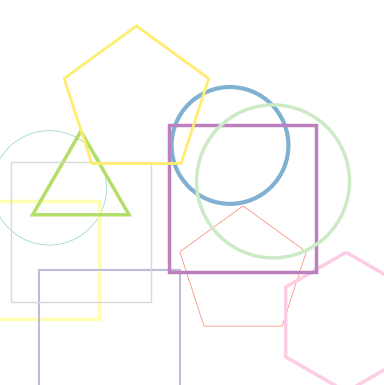[{"shape": "circle", "thickness": 0.5, "radius": 0.74, "center": [0.128, 0.512]}, {"shape": "square", "thickness": 2.5, "radius": 0.76, "center": [0.104, 0.325]}, {"shape": "square", "thickness": 1.5, "radius": 0.92, "center": [0.285, 0.116]}, {"shape": "pentagon", "thickness": 0.5, "radius": 0.86, "center": [0.631, 0.293]}, {"shape": "circle", "thickness": 3, "radius": 0.76, "center": [0.597, 0.622]}, {"shape": "triangle", "thickness": 2.5, "radius": 0.72, "center": [0.21, 0.514]}, {"shape": "hexagon", "thickness": 2.5, "radius": 0.91, "center": [0.899, 0.164]}, {"shape": "square", "thickness": 1, "radius": 0.91, "center": [0.212, 0.397]}, {"shape": "square", "thickness": 2.5, "radius": 0.96, "center": [0.63, 0.484]}, {"shape": "circle", "thickness": 2.5, "radius": 0.99, "center": [0.709, 0.529]}, {"shape": "pentagon", "thickness": 2, "radius": 0.99, "center": [0.354, 0.735]}]